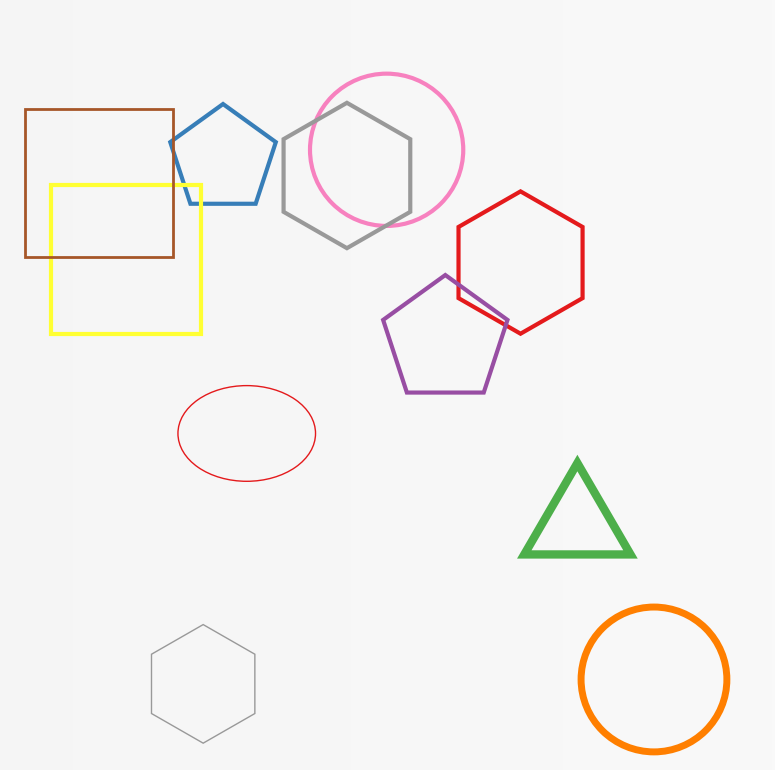[{"shape": "hexagon", "thickness": 1.5, "radius": 0.46, "center": [0.672, 0.659]}, {"shape": "oval", "thickness": 0.5, "radius": 0.44, "center": [0.318, 0.437]}, {"shape": "pentagon", "thickness": 1.5, "radius": 0.36, "center": [0.288, 0.793]}, {"shape": "triangle", "thickness": 3, "radius": 0.4, "center": [0.745, 0.32]}, {"shape": "pentagon", "thickness": 1.5, "radius": 0.42, "center": [0.575, 0.558]}, {"shape": "circle", "thickness": 2.5, "radius": 0.47, "center": [0.844, 0.118]}, {"shape": "square", "thickness": 1.5, "radius": 0.49, "center": [0.163, 0.663]}, {"shape": "square", "thickness": 1, "radius": 0.48, "center": [0.128, 0.762]}, {"shape": "circle", "thickness": 1.5, "radius": 0.49, "center": [0.499, 0.805]}, {"shape": "hexagon", "thickness": 1.5, "radius": 0.47, "center": [0.448, 0.772]}, {"shape": "hexagon", "thickness": 0.5, "radius": 0.39, "center": [0.262, 0.112]}]